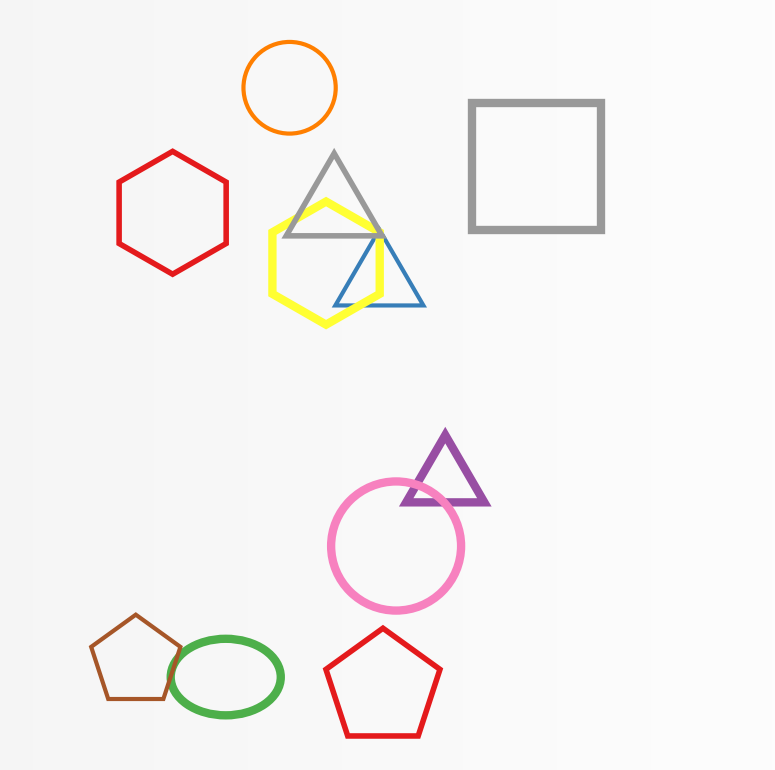[{"shape": "pentagon", "thickness": 2, "radius": 0.39, "center": [0.494, 0.107]}, {"shape": "hexagon", "thickness": 2, "radius": 0.4, "center": [0.223, 0.724]}, {"shape": "triangle", "thickness": 1.5, "radius": 0.33, "center": [0.49, 0.636]}, {"shape": "oval", "thickness": 3, "radius": 0.36, "center": [0.291, 0.121]}, {"shape": "triangle", "thickness": 3, "radius": 0.29, "center": [0.575, 0.377]}, {"shape": "circle", "thickness": 1.5, "radius": 0.3, "center": [0.374, 0.886]}, {"shape": "hexagon", "thickness": 3, "radius": 0.4, "center": [0.421, 0.658]}, {"shape": "pentagon", "thickness": 1.5, "radius": 0.3, "center": [0.175, 0.141]}, {"shape": "circle", "thickness": 3, "radius": 0.42, "center": [0.511, 0.291]}, {"shape": "triangle", "thickness": 2, "radius": 0.36, "center": [0.431, 0.729]}, {"shape": "square", "thickness": 3, "radius": 0.42, "center": [0.692, 0.784]}]